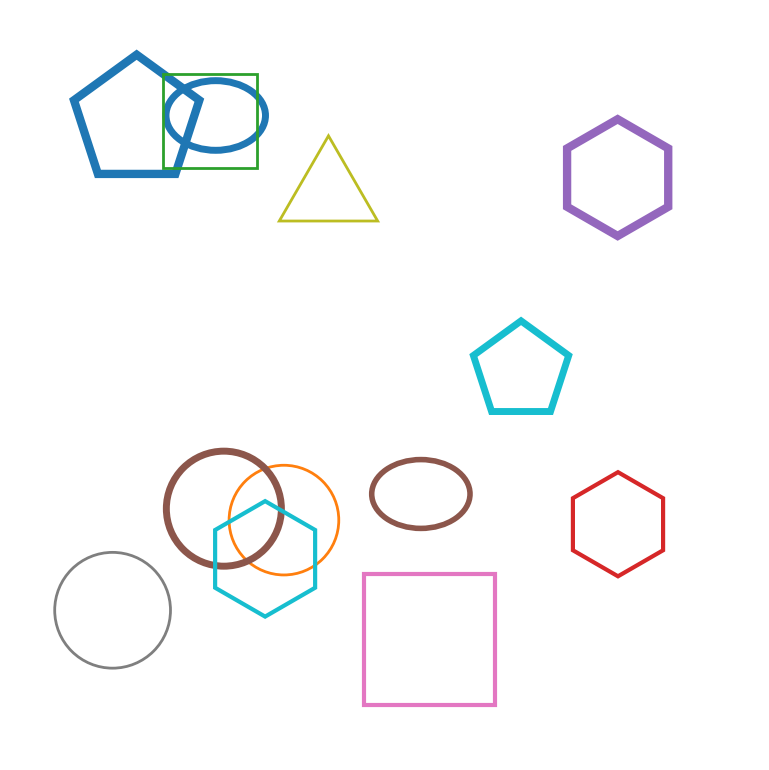[{"shape": "pentagon", "thickness": 3, "radius": 0.43, "center": [0.177, 0.843]}, {"shape": "oval", "thickness": 2.5, "radius": 0.32, "center": [0.28, 0.85]}, {"shape": "circle", "thickness": 1, "radius": 0.36, "center": [0.369, 0.325]}, {"shape": "square", "thickness": 1, "radius": 0.3, "center": [0.272, 0.842]}, {"shape": "hexagon", "thickness": 1.5, "radius": 0.34, "center": [0.803, 0.319]}, {"shape": "hexagon", "thickness": 3, "radius": 0.38, "center": [0.802, 0.769]}, {"shape": "circle", "thickness": 2.5, "radius": 0.37, "center": [0.291, 0.339]}, {"shape": "oval", "thickness": 2, "radius": 0.32, "center": [0.547, 0.358]}, {"shape": "square", "thickness": 1.5, "radius": 0.43, "center": [0.558, 0.17]}, {"shape": "circle", "thickness": 1, "radius": 0.38, "center": [0.146, 0.207]}, {"shape": "triangle", "thickness": 1, "radius": 0.37, "center": [0.427, 0.75]}, {"shape": "hexagon", "thickness": 1.5, "radius": 0.37, "center": [0.344, 0.274]}, {"shape": "pentagon", "thickness": 2.5, "radius": 0.33, "center": [0.677, 0.518]}]